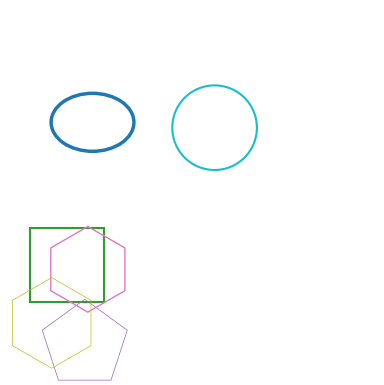[{"shape": "oval", "thickness": 2.5, "radius": 0.54, "center": [0.24, 0.682]}, {"shape": "square", "thickness": 1.5, "radius": 0.48, "center": [0.174, 0.312]}, {"shape": "pentagon", "thickness": 0.5, "radius": 0.58, "center": [0.22, 0.107]}, {"shape": "hexagon", "thickness": 1, "radius": 0.56, "center": [0.228, 0.301]}, {"shape": "hexagon", "thickness": 0.5, "radius": 0.59, "center": [0.134, 0.161]}, {"shape": "circle", "thickness": 1.5, "radius": 0.55, "center": [0.557, 0.668]}]